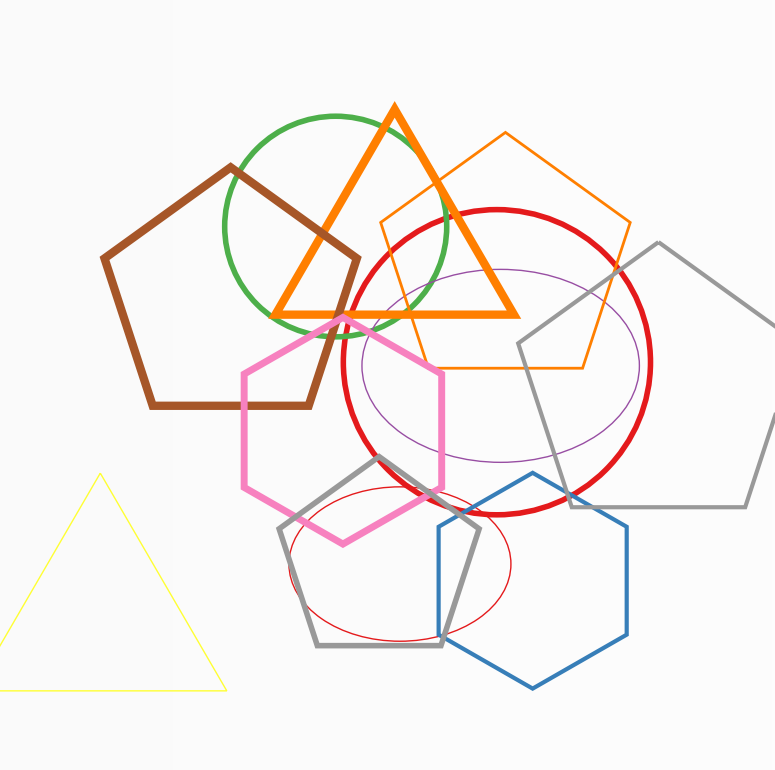[{"shape": "oval", "thickness": 0.5, "radius": 0.72, "center": [0.516, 0.267]}, {"shape": "circle", "thickness": 2, "radius": 0.99, "center": [0.641, 0.53]}, {"shape": "hexagon", "thickness": 1.5, "radius": 0.7, "center": [0.687, 0.246]}, {"shape": "circle", "thickness": 2, "radius": 0.72, "center": [0.433, 0.706]}, {"shape": "oval", "thickness": 0.5, "radius": 0.89, "center": [0.646, 0.525]}, {"shape": "pentagon", "thickness": 1, "radius": 0.85, "center": [0.652, 0.659]}, {"shape": "triangle", "thickness": 3, "radius": 0.89, "center": [0.509, 0.68]}, {"shape": "triangle", "thickness": 0.5, "radius": 0.94, "center": [0.129, 0.197]}, {"shape": "pentagon", "thickness": 3, "radius": 0.86, "center": [0.298, 0.612]}, {"shape": "hexagon", "thickness": 2.5, "radius": 0.74, "center": [0.442, 0.441]}, {"shape": "pentagon", "thickness": 1.5, "radius": 0.95, "center": [0.85, 0.495]}, {"shape": "pentagon", "thickness": 2, "radius": 0.68, "center": [0.489, 0.271]}]